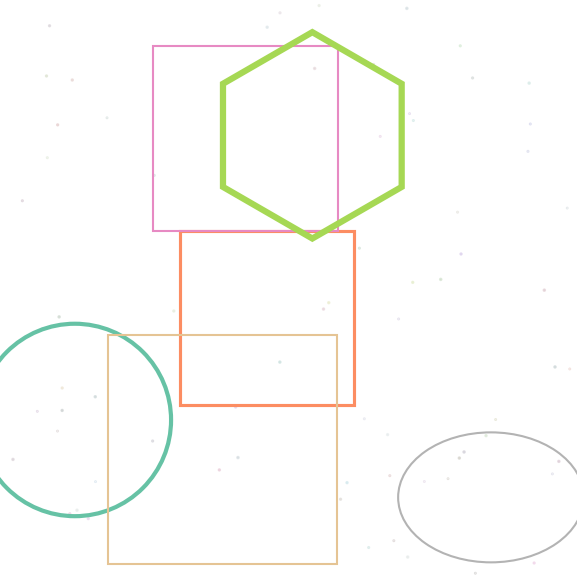[{"shape": "circle", "thickness": 2, "radius": 0.83, "center": [0.13, 0.272]}, {"shape": "square", "thickness": 1.5, "radius": 0.75, "center": [0.462, 0.448]}, {"shape": "square", "thickness": 1, "radius": 0.8, "center": [0.425, 0.76]}, {"shape": "hexagon", "thickness": 3, "radius": 0.89, "center": [0.541, 0.765]}, {"shape": "square", "thickness": 1, "radius": 0.99, "center": [0.386, 0.22]}, {"shape": "oval", "thickness": 1, "radius": 0.8, "center": [0.85, 0.138]}]